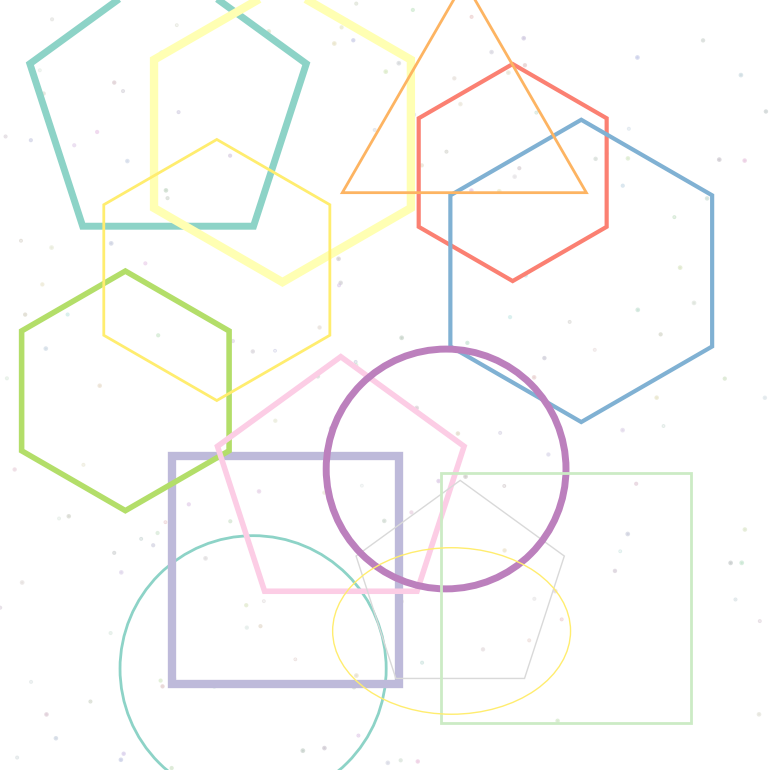[{"shape": "circle", "thickness": 1, "radius": 0.86, "center": [0.329, 0.132]}, {"shape": "pentagon", "thickness": 2.5, "radius": 0.94, "center": [0.218, 0.859]}, {"shape": "hexagon", "thickness": 3, "radius": 0.96, "center": [0.367, 0.826]}, {"shape": "square", "thickness": 3, "radius": 0.74, "center": [0.371, 0.26]}, {"shape": "hexagon", "thickness": 1.5, "radius": 0.7, "center": [0.666, 0.776]}, {"shape": "hexagon", "thickness": 1.5, "radius": 0.98, "center": [0.755, 0.648]}, {"shape": "triangle", "thickness": 1, "radius": 0.91, "center": [0.603, 0.841]}, {"shape": "hexagon", "thickness": 2, "radius": 0.78, "center": [0.163, 0.492]}, {"shape": "pentagon", "thickness": 2, "radius": 0.84, "center": [0.443, 0.368]}, {"shape": "pentagon", "thickness": 0.5, "radius": 0.71, "center": [0.598, 0.234]}, {"shape": "circle", "thickness": 2.5, "radius": 0.78, "center": [0.579, 0.391]}, {"shape": "square", "thickness": 1, "radius": 0.81, "center": [0.735, 0.224]}, {"shape": "hexagon", "thickness": 1, "radius": 0.85, "center": [0.282, 0.649]}, {"shape": "oval", "thickness": 0.5, "radius": 0.77, "center": [0.586, 0.181]}]